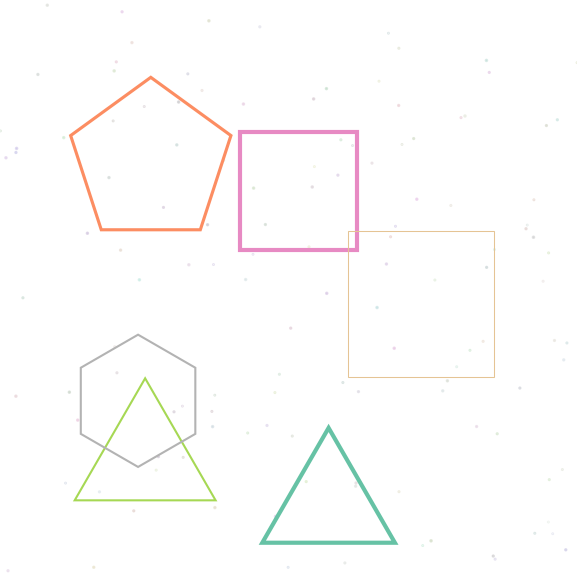[{"shape": "triangle", "thickness": 2, "radius": 0.66, "center": [0.569, 0.126]}, {"shape": "pentagon", "thickness": 1.5, "radius": 0.73, "center": [0.261, 0.719]}, {"shape": "square", "thickness": 2, "radius": 0.51, "center": [0.517, 0.668]}, {"shape": "triangle", "thickness": 1, "radius": 0.7, "center": [0.251, 0.203]}, {"shape": "square", "thickness": 0.5, "radius": 0.63, "center": [0.729, 0.472]}, {"shape": "hexagon", "thickness": 1, "radius": 0.57, "center": [0.239, 0.305]}]